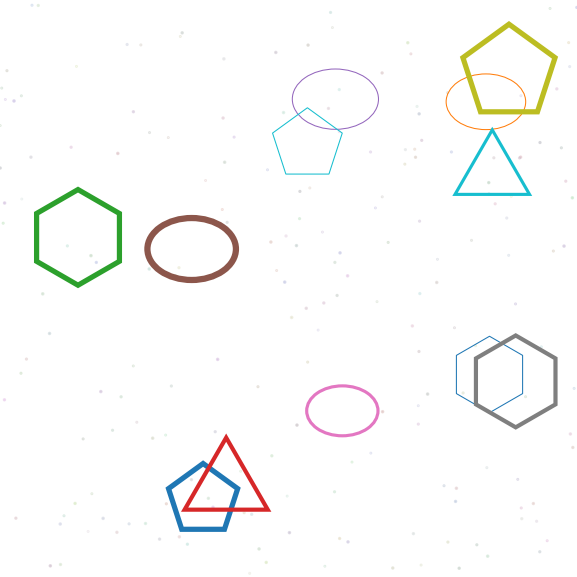[{"shape": "hexagon", "thickness": 0.5, "radius": 0.33, "center": [0.848, 0.351]}, {"shape": "pentagon", "thickness": 2.5, "radius": 0.31, "center": [0.352, 0.134]}, {"shape": "oval", "thickness": 0.5, "radius": 0.34, "center": [0.841, 0.823]}, {"shape": "hexagon", "thickness": 2.5, "radius": 0.41, "center": [0.135, 0.588]}, {"shape": "triangle", "thickness": 2, "radius": 0.42, "center": [0.392, 0.158]}, {"shape": "oval", "thickness": 0.5, "radius": 0.37, "center": [0.581, 0.827]}, {"shape": "oval", "thickness": 3, "radius": 0.38, "center": [0.332, 0.568]}, {"shape": "oval", "thickness": 1.5, "radius": 0.31, "center": [0.593, 0.288]}, {"shape": "hexagon", "thickness": 2, "radius": 0.4, "center": [0.893, 0.339]}, {"shape": "pentagon", "thickness": 2.5, "radius": 0.42, "center": [0.881, 0.873]}, {"shape": "triangle", "thickness": 1.5, "radius": 0.37, "center": [0.852, 0.7]}, {"shape": "pentagon", "thickness": 0.5, "radius": 0.32, "center": [0.532, 0.749]}]